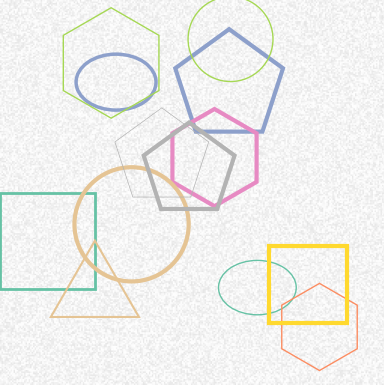[{"shape": "oval", "thickness": 1, "radius": 0.5, "center": [0.668, 0.253]}, {"shape": "square", "thickness": 2, "radius": 0.62, "center": [0.123, 0.374]}, {"shape": "hexagon", "thickness": 1, "radius": 0.57, "center": [0.83, 0.151]}, {"shape": "oval", "thickness": 2.5, "radius": 0.52, "center": [0.301, 0.787]}, {"shape": "pentagon", "thickness": 3, "radius": 0.74, "center": [0.595, 0.777]}, {"shape": "hexagon", "thickness": 3, "radius": 0.63, "center": [0.557, 0.591]}, {"shape": "circle", "thickness": 1, "radius": 0.55, "center": [0.599, 0.898]}, {"shape": "hexagon", "thickness": 1, "radius": 0.72, "center": [0.289, 0.836]}, {"shape": "square", "thickness": 3, "radius": 0.51, "center": [0.799, 0.261]}, {"shape": "circle", "thickness": 3, "radius": 0.74, "center": [0.342, 0.417]}, {"shape": "triangle", "thickness": 1.5, "radius": 0.66, "center": [0.246, 0.243]}, {"shape": "pentagon", "thickness": 0.5, "radius": 0.64, "center": [0.42, 0.592]}, {"shape": "pentagon", "thickness": 3, "radius": 0.62, "center": [0.491, 0.558]}]